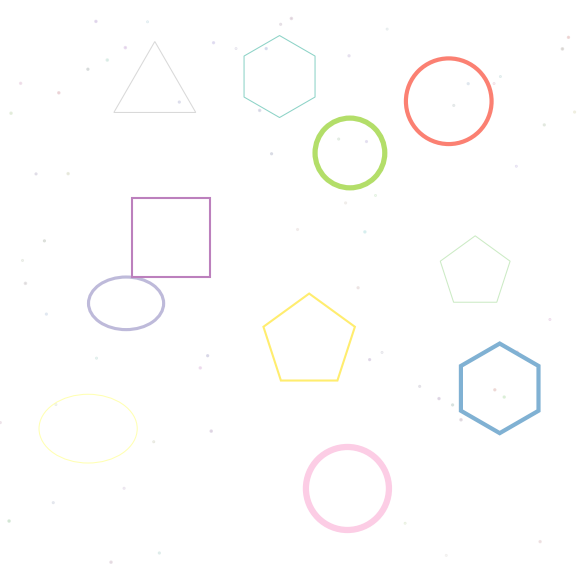[{"shape": "hexagon", "thickness": 0.5, "radius": 0.35, "center": [0.484, 0.867]}, {"shape": "oval", "thickness": 0.5, "radius": 0.43, "center": [0.153, 0.257]}, {"shape": "oval", "thickness": 1.5, "radius": 0.33, "center": [0.218, 0.474]}, {"shape": "circle", "thickness": 2, "radius": 0.37, "center": [0.777, 0.824]}, {"shape": "hexagon", "thickness": 2, "radius": 0.39, "center": [0.865, 0.327]}, {"shape": "circle", "thickness": 2.5, "radius": 0.3, "center": [0.606, 0.734]}, {"shape": "circle", "thickness": 3, "radius": 0.36, "center": [0.602, 0.153]}, {"shape": "triangle", "thickness": 0.5, "radius": 0.41, "center": [0.268, 0.845]}, {"shape": "square", "thickness": 1, "radius": 0.34, "center": [0.296, 0.588]}, {"shape": "pentagon", "thickness": 0.5, "radius": 0.32, "center": [0.823, 0.527]}, {"shape": "pentagon", "thickness": 1, "radius": 0.42, "center": [0.535, 0.408]}]